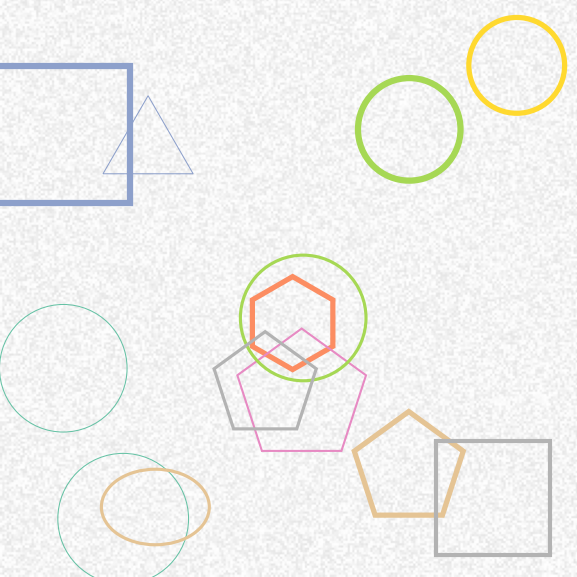[{"shape": "circle", "thickness": 0.5, "radius": 0.57, "center": [0.213, 0.101]}, {"shape": "circle", "thickness": 0.5, "radius": 0.55, "center": [0.11, 0.361]}, {"shape": "hexagon", "thickness": 2.5, "radius": 0.4, "center": [0.507, 0.44]}, {"shape": "square", "thickness": 3, "radius": 0.6, "center": [0.105, 0.766]}, {"shape": "triangle", "thickness": 0.5, "radius": 0.45, "center": [0.256, 0.743]}, {"shape": "pentagon", "thickness": 1, "radius": 0.59, "center": [0.522, 0.313]}, {"shape": "circle", "thickness": 3, "radius": 0.44, "center": [0.709, 0.775]}, {"shape": "circle", "thickness": 1.5, "radius": 0.54, "center": [0.525, 0.449]}, {"shape": "circle", "thickness": 2.5, "radius": 0.41, "center": [0.895, 0.886]}, {"shape": "pentagon", "thickness": 2.5, "radius": 0.5, "center": [0.708, 0.187]}, {"shape": "oval", "thickness": 1.5, "radius": 0.47, "center": [0.269, 0.121]}, {"shape": "pentagon", "thickness": 1.5, "radius": 0.47, "center": [0.459, 0.332]}, {"shape": "square", "thickness": 2, "radius": 0.5, "center": [0.854, 0.137]}]